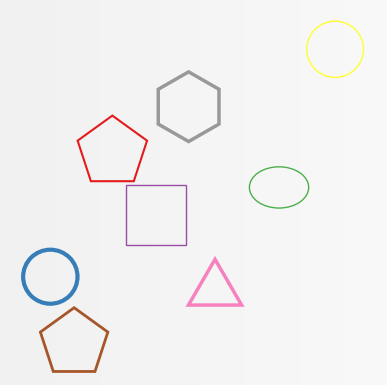[{"shape": "pentagon", "thickness": 1.5, "radius": 0.47, "center": [0.29, 0.606]}, {"shape": "circle", "thickness": 3, "radius": 0.35, "center": [0.13, 0.281]}, {"shape": "oval", "thickness": 1, "radius": 0.38, "center": [0.72, 0.513]}, {"shape": "square", "thickness": 1, "radius": 0.39, "center": [0.402, 0.442]}, {"shape": "circle", "thickness": 1, "radius": 0.37, "center": [0.865, 0.872]}, {"shape": "pentagon", "thickness": 2, "radius": 0.46, "center": [0.191, 0.109]}, {"shape": "triangle", "thickness": 2.5, "radius": 0.4, "center": [0.555, 0.247]}, {"shape": "hexagon", "thickness": 2.5, "radius": 0.45, "center": [0.487, 0.723]}]